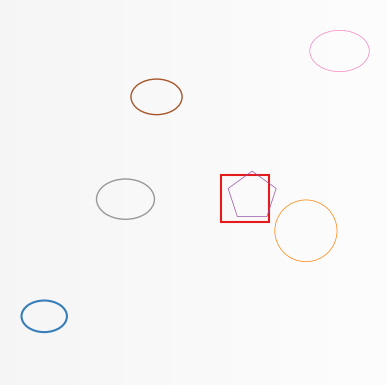[{"shape": "square", "thickness": 1.5, "radius": 0.31, "center": [0.633, 0.485]}, {"shape": "oval", "thickness": 1.5, "radius": 0.29, "center": [0.114, 0.178]}, {"shape": "pentagon", "thickness": 0.5, "radius": 0.33, "center": [0.651, 0.49]}, {"shape": "circle", "thickness": 0.5, "radius": 0.4, "center": [0.789, 0.4]}, {"shape": "oval", "thickness": 1, "radius": 0.33, "center": [0.404, 0.748]}, {"shape": "oval", "thickness": 0.5, "radius": 0.38, "center": [0.876, 0.868]}, {"shape": "oval", "thickness": 1, "radius": 0.37, "center": [0.324, 0.483]}]